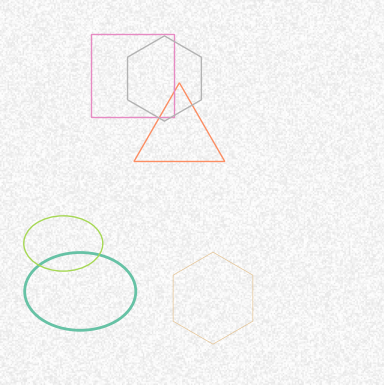[{"shape": "oval", "thickness": 2, "radius": 0.72, "center": [0.208, 0.243]}, {"shape": "triangle", "thickness": 1, "radius": 0.68, "center": [0.466, 0.649]}, {"shape": "square", "thickness": 1, "radius": 0.54, "center": [0.344, 0.803]}, {"shape": "oval", "thickness": 1, "radius": 0.51, "center": [0.164, 0.368]}, {"shape": "hexagon", "thickness": 0.5, "radius": 0.6, "center": [0.553, 0.226]}, {"shape": "hexagon", "thickness": 1, "radius": 0.55, "center": [0.427, 0.796]}]